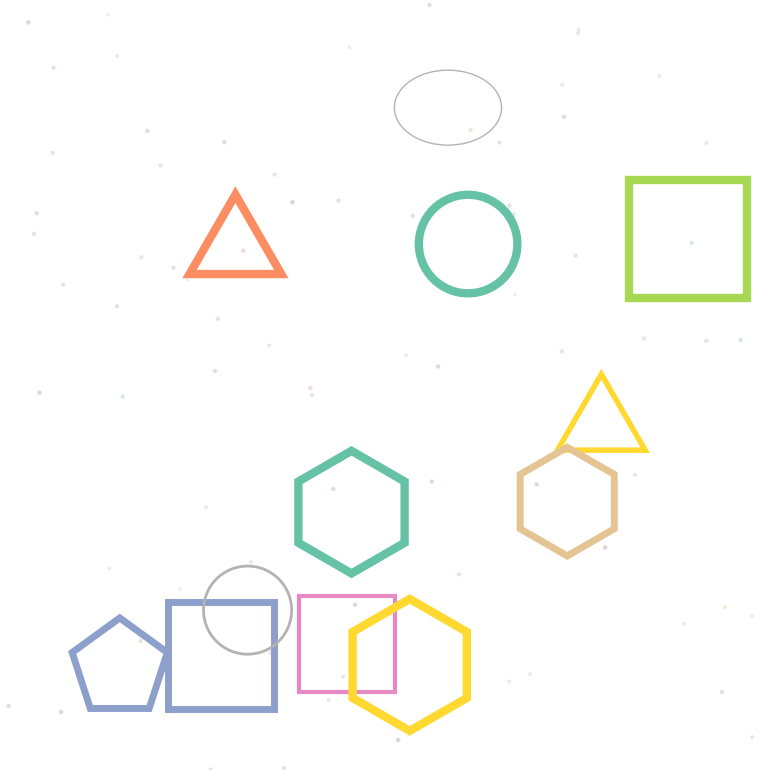[{"shape": "hexagon", "thickness": 3, "radius": 0.4, "center": [0.457, 0.335]}, {"shape": "circle", "thickness": 3, "radius": 0.32, "center": [0.608, 0.683]}, {"shape": "triangle", "thickness": 3, "radius": 0.34, "center": [0.306, 0.678]}, {"shape": "square", "thickness": 2.5, "radius": 0.35, "center": [0.287, 0.149]}, {"shape": "pentagon", "thickness": 2.5, "radius": 0.32, "center": [0.156, 0.132]}, {"shape": "square", "thickness": 1.5, "radius": 0.31, "center": [0.451, 0.164]}, {"shape": "square", "thickness": 3, "radius": 0.38, "center": [0.893, 0.69]}, {"shape": "triangle", "thickness": 2, "radius": 0.33, "center": [0.781, 0.448]}, {"shape": "hexagon", "thickness": 3, "radius": 0.43, "center": [0.532, 0.136]}, {"shape": "hexagon", "thickness": 2.5, "radius": 0.35, "center": [0.737, 0.349]}, {"shape": "circle", "thickness": 1, "radius": 0.29, "center": [0.322, 0.208]}, {"shape": "oval", "thickness": 0.5, "radius": 0.35, "center": [0.582, 0.86]}]